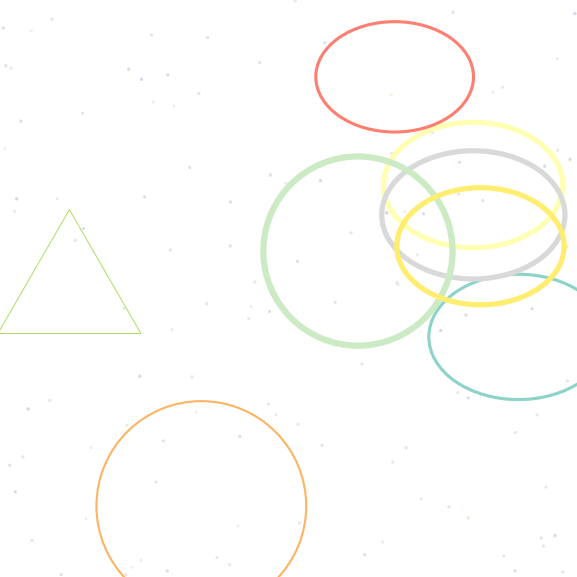[{"shape": "oval", "thickness": 1.5, "radius": 0.78, "center": [0.898, 0.416]}, {"shape": "oval", "thickness": 2.5, "radius": 0.78, "center": [0.819, 0.679]}, {"shape": "oval", "thickness": 1.5, "radius": 0.68, "center": [0.683, 0.866]}, {"shape": "circle", "thickness": 1, "radius": 0.91, "center": [0.349, 0.123]}, {"shape": "triangle", "thickness": 0.5, "radius": 0.71, "center": [0.12, 0.493]}, {"shape": "oval", "thickness": 2.5, "radius": 0.79, "center": [0.82, 0.627]}, {"shape": "circle", "thickness": 3, "radius": 0.82, "center": [0.62, 0.564]}, {"shape": "oval", "thickness": 2.5, "radius": 0.72, "center": [0.832, 0.573]}]